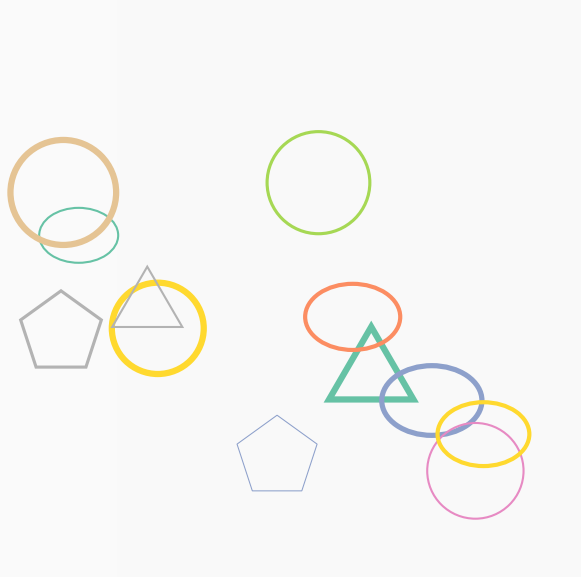[{"shape": "oval", "thickness": 1, "radius": 0.34, "center": [0.135, 0.592]}, {"shape": "triangle", "thickness": 3, "radius": 0.42, "center": [0.639, 0.349]}, {"shape": "oval", "thickness": 2, "radius": 0.41, "center": [0.607, 0.45]}, {"shape": "oval", "thickness": 2.5, "radius": 0.43, "center": [0.743, 0.306]}, {"shape": "pentagon", "thickness": 0.5, "radius": 0.36, "center": [0.477, 0.208]}, {"shape": "circle", "thickness": 1, "radius": 0.41, "center": [0.818, 0.184]}, {"shape": "circle", "thickness": 1.5, "radius": 0.44, "center": [0.548, 0.683]}, {"shape": "oval", "thickness": 2, "radius": 0.39, "center": [0.832, 0.247]}, {"shape": "circle", "thickness": 3, "radius": 0.4, "center": [0.271, 0.431]}, {"shape": "circle", "thickness": 3, "radius": 0.45, "center": [0.109, 0.666]}, {"shape": "triangle", "thickness": 1, "radius": 0.35, "center": [0.253, 0.468]}, {"shape": "pentagon", "thickness": 1.5, "radius": 0.36, "center": [0.105, 0.423]}]